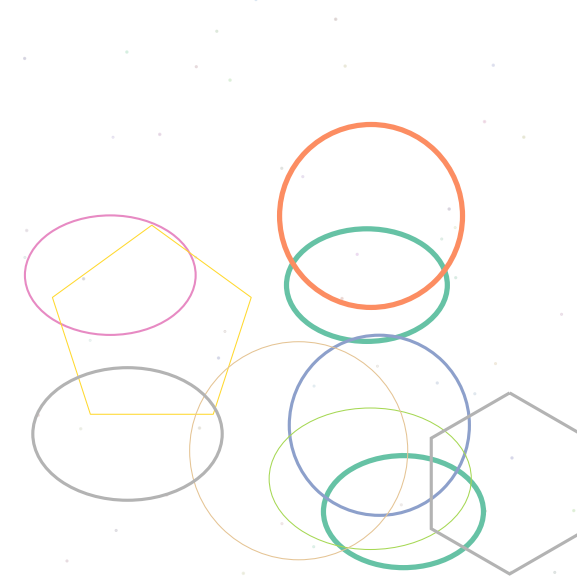[{"shape": "oval", "thickness": 2.5, "radius": 0.69, "center": [0.699, 0.113]}, {"shape": "oval", "thickness": 2.5, "radius": 0.7, "center": [0.635, 0.505]}, {"shape": "circle", "thickness": 2.5, "radius": 0.79, "center": [0.643, 0.625]}, {"shape": "circle", "thickness": 1.5, "radius": 0.78, "center": [0.657, 0.263]}, {"shape": "oval", "thickness": 1, "radius": 0.74, "center": [0.191, 0.523]}, {"shape": "oval", "thickness": 0.5, "radius": 0.88, "center": [0.641, 0.17]}, {"shape": "pentagon", "thickness": 0.5, "radius": 0.9, "center": [0.263, 0.428]}, {"shape": "circle", "thickness": 0.5, "radius": 0.94, "center": [0.517, 0.219]}, {"shape": "hexagon", "thickness": 1.5, "radius": 0.78, "center": [0.883, 0.162]}, {"shape": "oval", "thickness": 1.5, "radius": 0.82, "center": [0.221, 0.248]}]